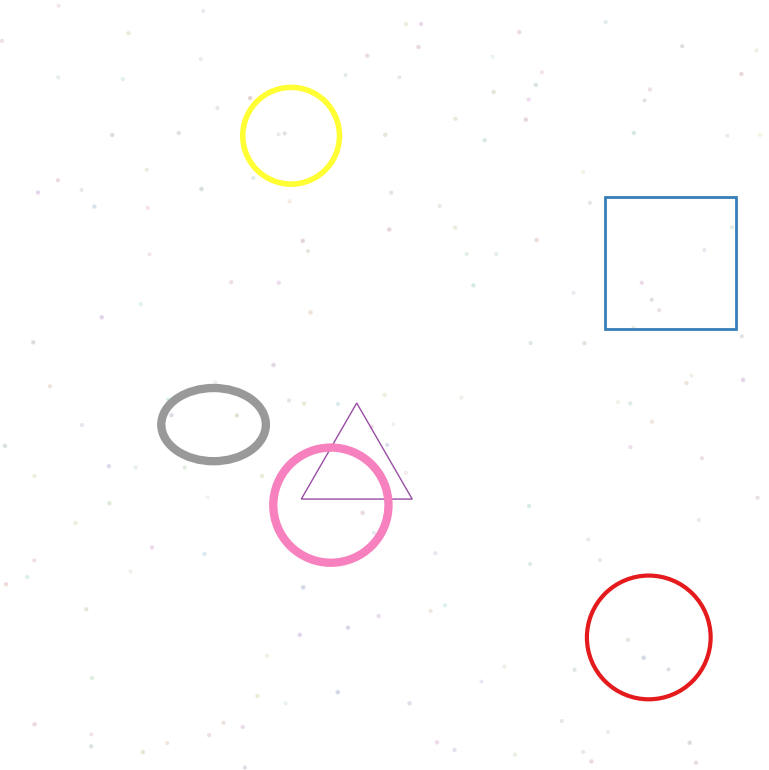[{"shape": "circle", "thickness": 1.5, "radius": 0.4, "center": [0.843, 0.172]}, {"shape": "square", "thickness": 1, "radius": 0.43, "center": [0.871, 0.659]}, {"shape": "triangle", "thickness": 0.5, "radius": 0.42, "center": [0.463, 0.393]}, {"shape": "circle", "thickness": 2, "radius": 0.31, "center": [0.378, 0.824]}, {"shape": "circle", "thickness": 3, "radius": 0.37, "center": [0.43, 0.344]}, {"shape": "oval", "thickness": 3, "radius": 0.34, "center": [0.277, 0.449]}]